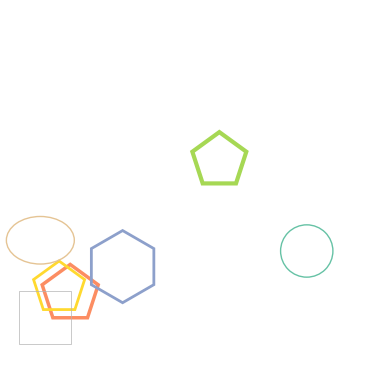[{"shape": "circle", "thickness": 1, "radius": 0.34, "center": [0.797, 0.348]}, {"shape": "pentagon", "thickness": 2.5, "radius": 0.38, "center": [0.182, 0.237]}, {"shape": "hexagon", "thickness": 2, "radius": 0.47, "center": [0.318, 0.307]}, {"shape": "pentagon", "thickness": 3, "radius": 0.37, "center": [0.57, 0.583]}, {"shape": "pentagon", "thickness": 2, "radius": 0.35, "center": [0.154, 0.252]}, {"shape": "oval", "thickness": 1, "radius": 0.44, "center": [0.105, 0.376]}, {"shape": "square", "thickness": 0.5, "radius": 0.34, "center": [0.116, 0.175]}]